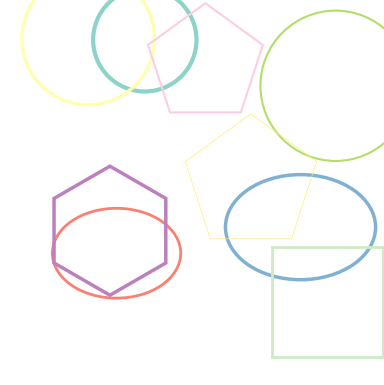[{"shape": "circle", "thickness": 3, "radius": 0.67, "center": [0.376, 0.897]}, {"shape": "circle", "thickness": 2.5, "radius": 0.86, "center": [0.229, 0.9]}, {"shape": "oval", "thickness": 2, "radius": 0.83, "center": [0.303, 0.342]}, {"shape": "oval", "thickness": 2.5, "radius": 0.97, "center": [0.781, 0.41]}, {"shape": "circle", "thickness": 1.5, "radius": 0.98, "center": [0.872, 0.777]}, {"shape": "pentagon", "thickness": 1.5, "radius": 0.78, "center": [0.534, 0.835]}, {"shape": "hexagon", "thickness": 2.5, "radius": 0.84, "center": [0.286, 0.401]}, {"shape": "square", "thickness": 2, "radius": 0.72, "center": [0.85, 0.216]}, {"shape": "pentagon", "thickness": 0.5, "radius": 0.9, "center": [0.652, 0.525]}]